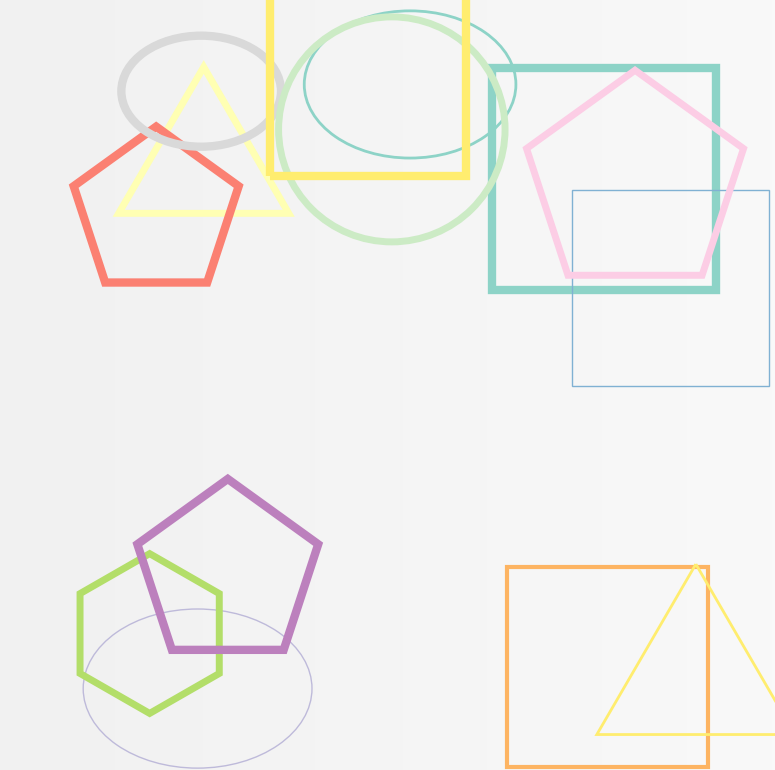[{"shape": "square", "thickness": 3, "radius": 0.72, "center": [0.779, 0.767]}, {"shape": "oval", "thickness": 1, "radius": 0.68, "center": [0.529, 0.89]}, {"shape": "triangle", "thickness": 2.5, "radius": 0.63, "center": [0.263, 0.786]}, {"shape": "oval", "thickness": 0.5, "radius": 0.74, "center": [0.255, 0.106]}, {"shape": "pentagon", "thickness": 3, "radius": 0.56, "center": [0.202, 0.724]}, {"shape": "square", "thickness": 0.5, "radius": 0.64, "center": [0.865, 0.625]}, {"shape": "square", "thickness": 1.5, "radius": 0.65, "center": [0.784, 0.134]}, {"shape": "hexagon", "thickness": 2.5, "radius": 0.52, "center": [0.193, 0.177]}, {"shape": "pentagon", "thickness": 2.5, "radius": 0.74, "center": [0.819, 0.762]}, {"shape": "oval", "thickness": 3, "radius": 0.52, "center": [0.26, 0.882]}, {"shape": "pentagon", "thickness": 3, "radius": 0.61, "center": [0.294, 0.255]}, {"shape": "circle", "thickness": 2.5, "radius": 0.73, "center": [0.506, 0.832]}, {"shape": "triangle", "thickness": 1, "radius": 0.74, "center": [0.898, 0.12]}, {"shape": "square", "thickness": 3, "radius": 0.63, "center": [0.475, 0.898]}]